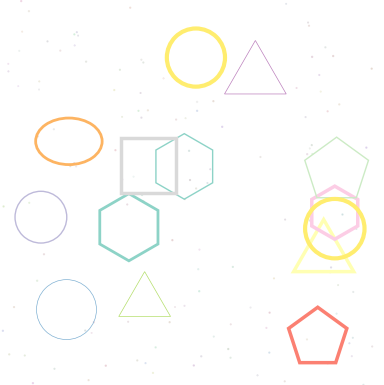[{"shape": "hexagon", "thickness": 2, "radius": 0.44, "center": [0.335, 0.41]}, {"shape": "hexagon", "thickness": 1, "radius": 0.43, "center": [0.479, 0.568]}, {"shape": "triangle", "thickness": 2.5, "radius": 0.45, "center": [0.841, 0.34]}, {"shape": "circle", "thickness": 1, "radius": 0.34, "center": [0.106, 0.436]}, {"shape": "pentagon", "thickness": 2.5, "radius": 0.4, "center": [0.825, 0.122]}, {"shape": "circle", "thickness": 0.5, "radius": 0.39, "center": [0.173, 0.196]}, {"shape": "oval", "thickness": 2, "radius": 0.43, "center": [0.179, 0.633]}, {"shape": "triangle", "thickness": 0.5, "radius": 0.39, "center": [0.376, 0.217]}, {"shape": "hexagon", "thickness": 2.5, "radius": 0.34, "center": [0.869, 0.448]}, {"shape": "square", "thickness": 2.5, "radius": 0.36, "center": [0.386, 0.57]}, {"shape": "triangle", "thickness": 0.5, "radius": 0.46, "center": [0.663, 0.802]}, {"shape": "pentagon", "thickness": 1, "radius": 0.43, "center": [0.874, 0.557]}, {"shape": "circle", "thickness": 3, "radius": 0.38, "center": [0.509, 0.85]}, {"shape": "circle", "thickness": 3, "radius": 0.39, "center": [0.87, 0.406]}]